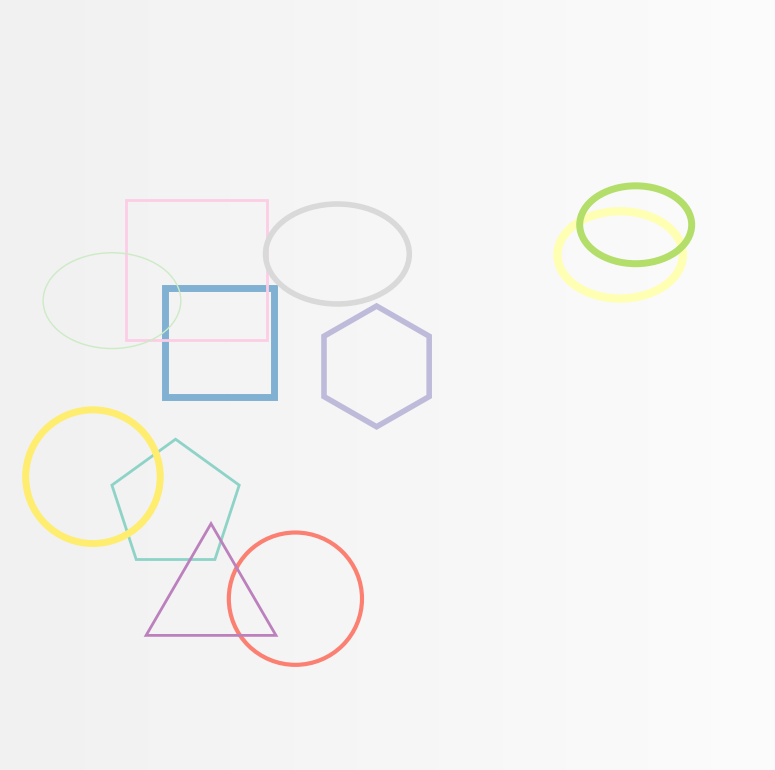[{"shape": "pentagon", "thickness": 1, "radius": 0.43, "center": [0.227, 0.343]}, {"shape": "oval", "thickness": 3, "radius": 0.4, "center": [0.8, 0.669]}, {"shape": "hexagon", "thickness": 2, "radius": 0.39, "center": [0.486, 0.524]}, {"shape": "circle", "thickness": 1.5, "radius": 0.43, "center": [0.381, 0.222]}, {"shape": "square", "thickness": 2.5, "radius": 0.35, "center": [0.283, 0.555]}, {"shape": "oval", "thickness": 2.5, "radius": 0.36, "center": [0.82, 0.708]}, {"shape": "square", "thickness": 1, "radius": 0.45, "center": [0.253, 0.65]}, {"shape": "oval", "thickness": 2, "radius": 0.46, "center": [0.435, 0.67]}, {"shape": "triangle", "thickness": 1, "radius": 0.48, "center": [0.272, 0.223]}, {"shape": "oval", "thickness": 0.5, "radius": 0.44, "center": [0.144, 0.61]}, {"shape": "circle", "thickness": 2.5, "radius": 0.43, "center": [0.12, 0.381]}]